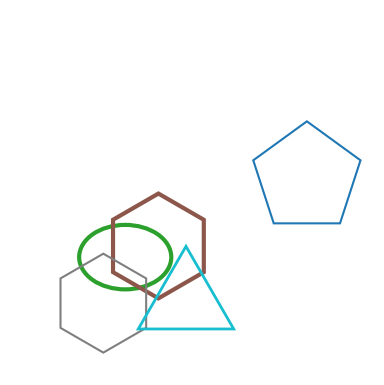[{"shape": "pentagon", "thickness": 1.5, "radius": 0.73, "center": [0.797, 0.538]}, {"shape": "oval", "thickness": 3, "radius": 0.6, "center": [0.325, 0.332]}, {"shape": "hexagon", "thickness": 3, "radius": 0.68, "center": [0.411, 0.361]}, {"shape": "hexagon", "thickness": 1.5, "radius": 0.64, "center": [0.268, 0.213]}, {"shape": "triangle", "thickness": 2, "radius": 0.72, "center": [0.483, 0.217]}]